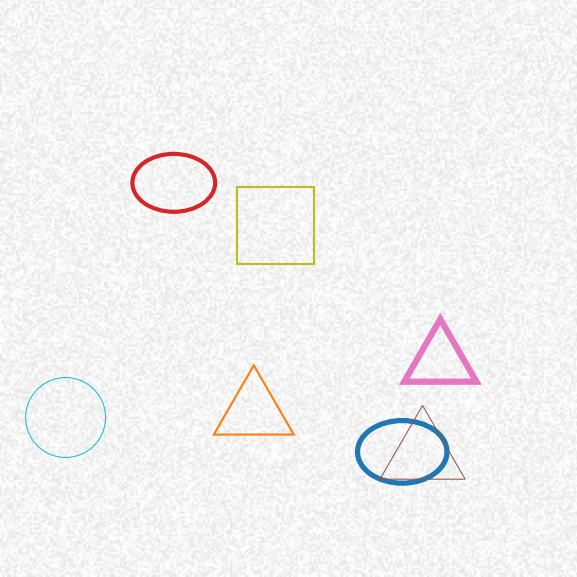[{"shape": "oval", "thickness": 2.5, "radius": 0.39, "center": [0.697, 0.217]}, {"shape": "triangle", "thickness": 1, "radius": 0.4, "center": [0.439, 0.287]}, {"shape": "oval", "thickness": 2, "radius": 0.36, "center": [0.301, 0.683]}, {"shape": "triangle", "thickness": 0.5, "radius": 0.43, "center": [0.732, 0.212]}, {"shape": "triangle", "thickness": 3, "radius": 0.36, "center": [0.762, 0.374]}, {"shape": "square", "thickness": 1, "radius": 0.33, "center": [0.477, 0.609]}, {"shape": "circle", "thickness": 0.5, "radius": 0.35, "center": [0.114, 0.276]}]